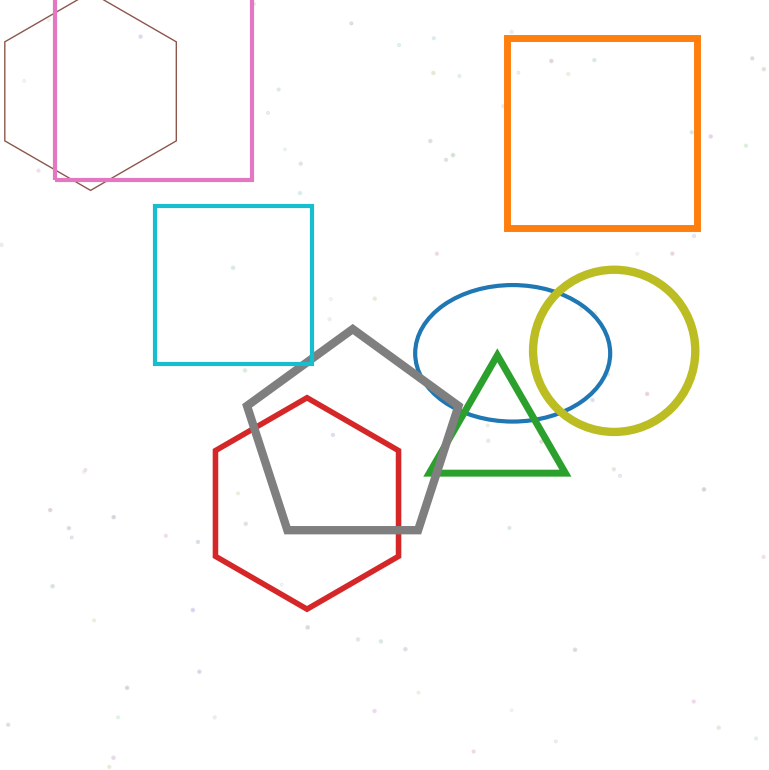[{"shape": "oval", "thickness": 1.5, "radius": 0.63, "center": [0.666, 0.541]}, {"shape": "square", "thickness": 2.5, "radius": 0.62, "center": [0.782, 0.828]}, {"shape": "triangle", "thickness": 2.5, "radius": 0.51, "center": [0.646, 0.437]}, {"shape": "hexagon", "thickness": 2, "radius": 0.69, "center": [0.399, 0.346]}, {"shape": "hexagon", "thickness": 0.5, "radius": 0.64, "center": [0.118, 0.881]}, {"shape": "square", "thickness": 1.5, "radius": 0.64, "center": [0.199, 0.894]}, {"shape": "pentagon", "thickness": 3, "radius": 0.72, "center": [0.458, 0.428]}, {"shape": "circle", "thickness": 3, "radius": 0.53, "center": [0.798, 0.544]}, {"shape": "square", "thickness": 1.5, "radius": 0.51, "center": [0.304, 0.63]}]